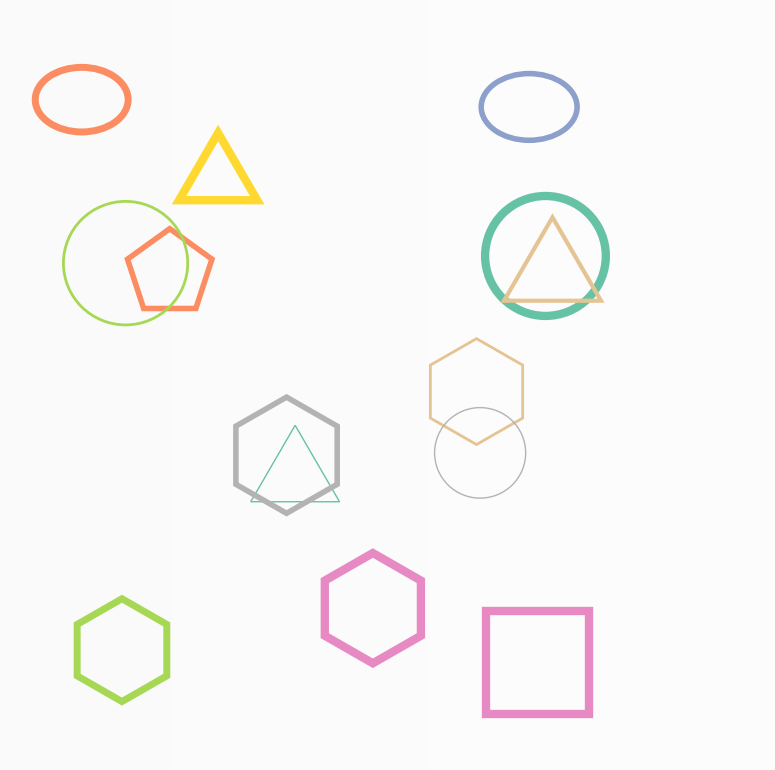[{"shape": "circle", "thickness": 3, "radius": 0.39, "center": [0.704, 0.668]}, {"shape": "triangle", "thickness": 0.5, "radius": 0.33, "center": [0.381, 0.381]}, {"shape": "oval", "thickness": 2.5, "radius": 0.3, "center": [0.105, 0.871]}, {"shape": "pentagon", "thickness": 2, "radius": 0.29, "center": [0.219, 0.646]}, {"shape": "oval", "thickness": 2, "radius": 0.31, "center": [0.683, 0.861]}, {"shape": "square", "thickness": 3, "radius": 0.33, "center": [0.694, 0.14]}, {"shape": "hexagon", "thickness": 3, "radius": 0.36, "center": [0.481, 0.21]}, {"shape": "hexagon", "thickness": 2.5, "radius": 0.33, "center": [0.157, 0.156]}, {"shape": "circle", "thickness": 1, "radius": 0.4, "center": [0.162, 0.658]}, {"shape": "triangle", "thickness": 3, "radius": 0.29, "center": [0.281, 0.769]}, {"shape": "hexagon", "thickness": 1, "radius": 0.34, "center": [0.615, 0.491]}, {"shape": "triangle", "thickness": 1.5, "radius": 0.36, "center": [0.713, 0.646]}, {"shape": "circle", "thickness": 0.5, "radius": 0.29, "center": [0.62, 0.412]}, {"shape": "hexagon", "thickness": 2, "radius": 0.38, "center": [0.37, 0.409]}]